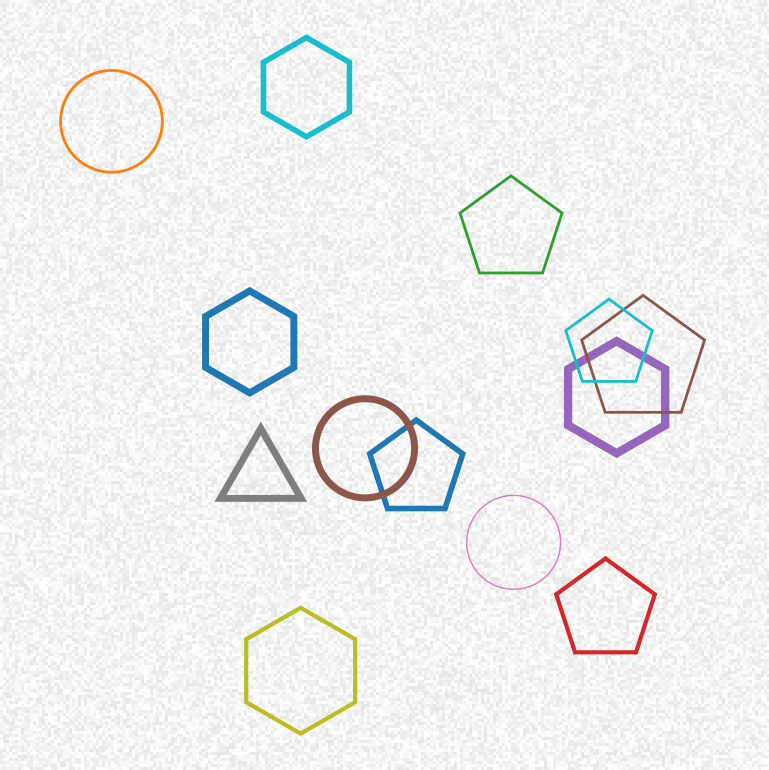[{"shape": "pentagon", "thickness": 2, "radius": 0.32, "center": [0.541, 0.391]}, {"shape": "hexagon", "thickness": 2.5, "radius": 0.33, "center": [0.324, 0.556]}, {"shape": "circle", "thickness": 1, "radius": 0.33, "center": [0.145, 0.842]}, {"shape": "pentagon", "thickness": 1, "radius": 0.35, "center": [0.664, 0.702]}, {"shape": "pentagon", "thickness": 1.5, "radius": 0.34, "center": [0.786, 0.207]}, {"shape": "hexagon", "thickness": 3, "radius": 0.36, "center": [0.801, 0.484]}, {"shape": "pentagon", "thickness": 1, "radius": 0.42, "center": [0.835, 0.532]}, {"shape": "circle", "thickness": 2.5, "radius": 0.32, "center": [0.474, 0.418]}, {"shape": "circle", "thickness": 0.5, "radius": 0.3, "center": [0.667, 0.296]}, {"shape": "triangle", "thickness": 2.5, "radius": 0.3, "center": [0.339, 0.383]}, {"shape": "hexagon", "thickness": 1.5, "radius": 0.41, "center": [0.39, 0.129]}, {"shape": "hexagon", "thickness": 2, "radius": 0.32, "center": [0.398, 0.887]}, {"shape": "pentagon", "thickness": 1, "radius": 0.3, "center": [0.791, 0.552]}]